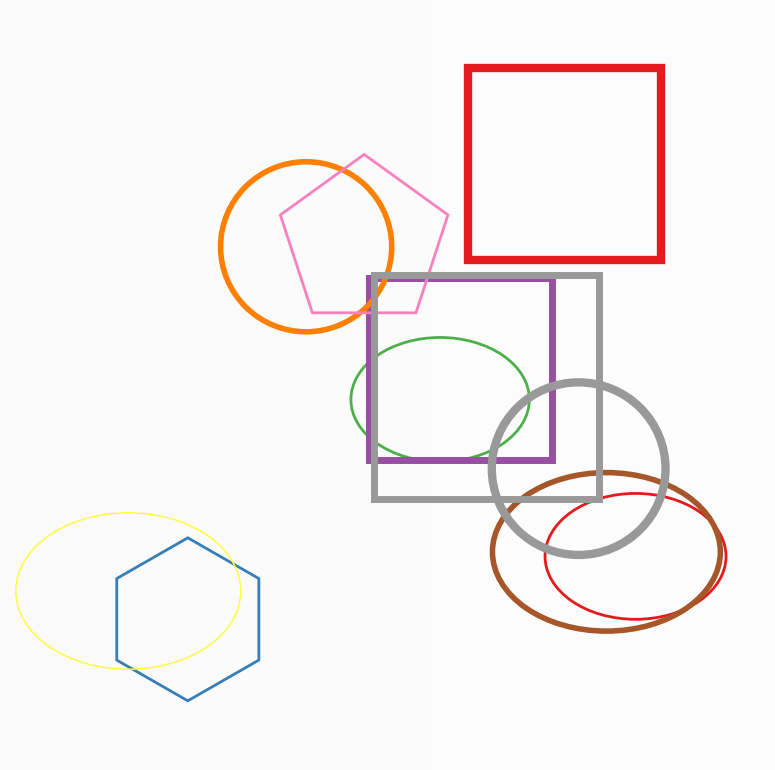[{"shape": "square", "thickness": 3, "radius": 0.62, "center": [0.729, 0.787]}, {"shape": "oval", "thickness": 1, "radius": 0.58, "center": [0.82, 0.277]}, {"shape": "hexagon", "thickness": 1, "radius": 0.53, "center": [0.242, 0.196]}, {"shape": "oval", "thickness": 1, "radius": 0.58, "center": [0.568, 0.481]}, {"shape": "square", "thickness": 2.5, "radius": 0.59, "center": [0.594, 0.521]}, {"shape": "circle", "thickness": 2, "radius": 0.55, "center": [0.395, 0.68]}, {"shape": "oval", "thickness": 0.5, "radius": 0.73, "center": [0.166, 0.232]}, {"shape": "oval", "thickness": 2, "radius": 0.74, "center": [0.782, 0.283]}, {"shape": "pentagon", "thickness": 1, "radius": 0.57, "center": [0.47, 0.686]}, {"shape": "square", "thickness": 2.5, "radius": 0.73, "center": [0.628, 0.497]}, {"shape": "circle", "thickness": 3, "radius": 0.56, "center": [0.747, 0.391]}]